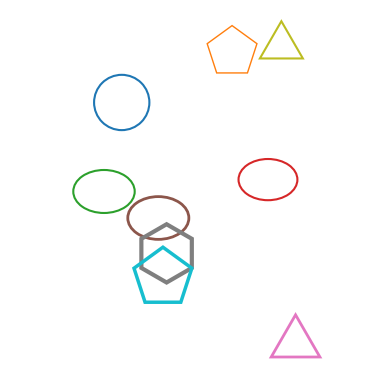[{"shape": "circle", "thickness": 1.5, "radius": 0.36, "center": [0.316, 0.734]}, {"shape": "pentagon", "thickness": 1, "radius": 0.34, "center": [0.603, 0.866]}, {"shape": "oval", "thickness": 1.5, "radius": 0.4, "center": [0.27, 0.503]}, {"shape": "oval", "thickness": 1.5, "radius": 0.38, "center": [0.696, 0.533]}, {"shape": "oval", "thickness": 2, "radius": 0.4, "center": [0.411, 0.434]}, {"shape": "triangle", "thickness": 2, "radius": 0.37, "center": [0.768, 0.109]}, {"shape": "hexagon", "thickness": 3, "radius": 0.38, "center": [0.433, 0.342]}, {"shape": "triangle", "thickness": 1.5, "radius": 0.32, "center": [0.731, 0.88]}, {"shape": "pentagon", "thickness": 2.5, "radius": 0.39, "center": [0.423, 0.279]}]